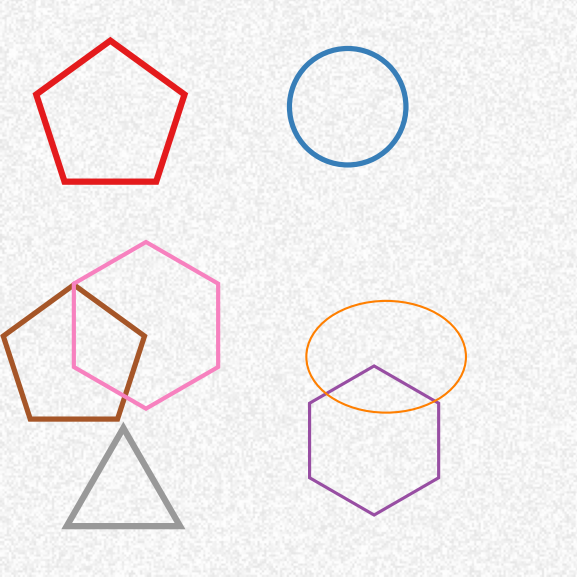[{"shape": "pentagon", "thickness": 3, "radius": 0.67, "center": [0.191, 0.794]}, {"shape": "circle", "thickness": 2.5, "radius": 0.5, "center": [0.602, 0.814]}, {"shape": "hexagon", "thickness": 1.5, "radius": 0.65, "center": [0.648, 0.236]}, {"shape": "oval", "thickness": 1, "radius": 0.69, "center": [0.669, 0.381]}, {"shape": "pentagon", "thickness": 2.5, "radius": 0.64, "center": [0.128, 0.377]}, {"shape": "hexagon", "thickness": 2, "radius": 0.72, "center": [0.253, 0.436]}, {"shape": "triangle", "thickness": 3, "radius": 0.57, "center": [0.214, 0.145]}]